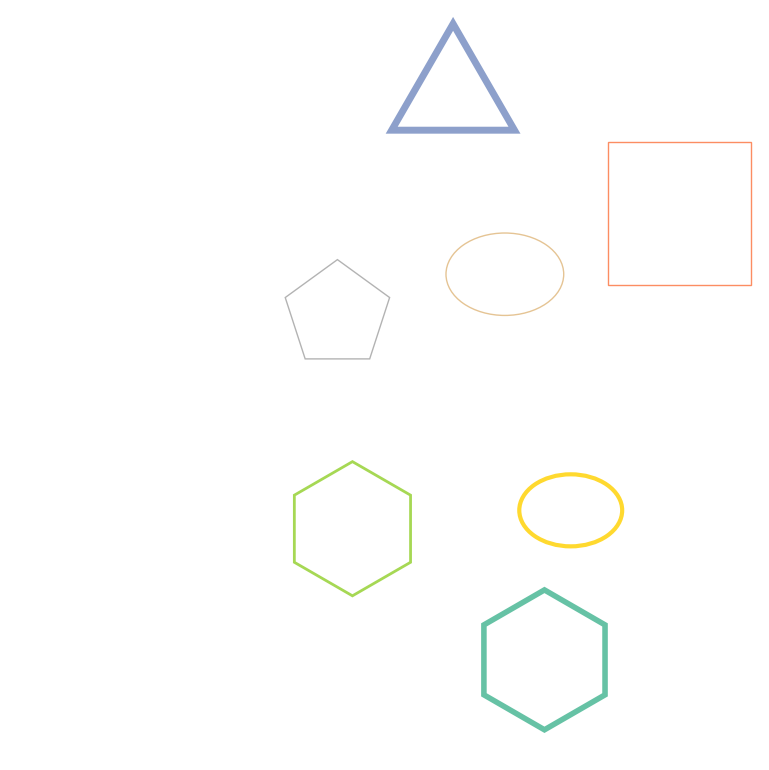[{"shape": "hexagon", "thickness": 2, "radius": 0.45, "center": [0.707, 0.143]}, {"shape": "square", "thickness": 0.5, "radius": 0.46, "center": [0.883, 0.723]}, {"shape": "triangle", "thickness": 2.5, "radius": 0.46, "center": [0.588, 0.877]}, {"shape": "hexagon", "thickness": 1, "radius": 0.44, "center": [0.458, 0.313]}, {"shape": "oval", "thickness": 1.5, "radius": 0.33, "center": [0.741, 0.337]}, {"shape": "oval", "thickness": 0.5, "radius": 0.38, "center": [0.656, 0.644]}, {"shape": "pentagon", "thickness": 0.5, "radius": 0.36, "center": [0.438, 0.592]}]